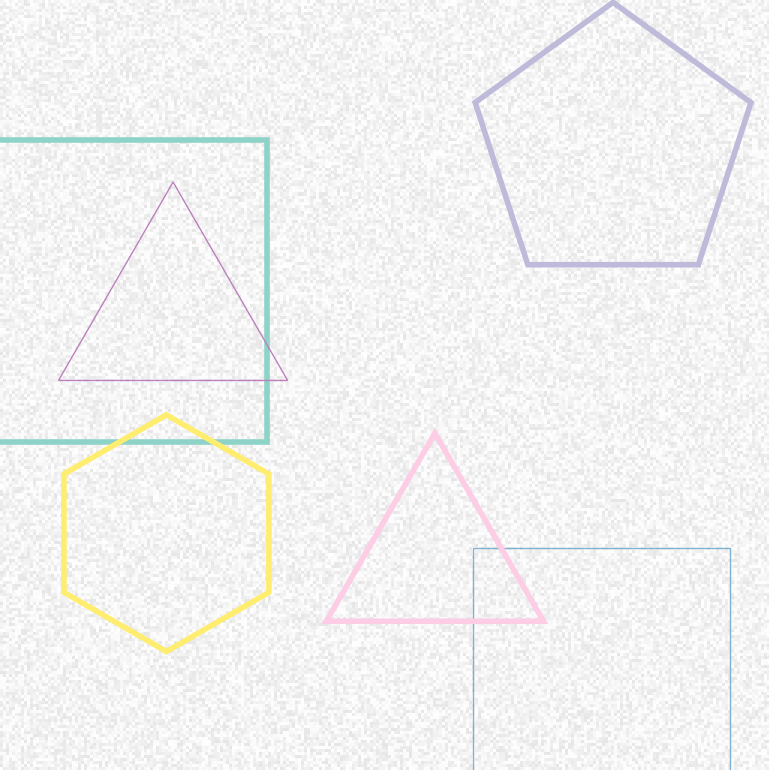[{"shape": "square", "thickness": 2, "radius": 0.98, "center": [0.151, 0.622]}, {"shape": "pentagon", "thickness": 2, "radius": 0.94, "center": [0.796, 0.809]}, {"shape": "square", "thickness": 0.5, "radius": 0.84, "center": [0.781, 0.122]}, {"shape": "triangle", "thickness": 2, "radius": 0.81, "center": [0.565, 0.275]}, {"shape": "triangle", "thickness": 0.5, "radius": 0.86, "center": [0.225, 0.592]}, {"shape": "hexagon", "thickness": 2, "radius": 0.77, "center": [0.216, 0.308]}]